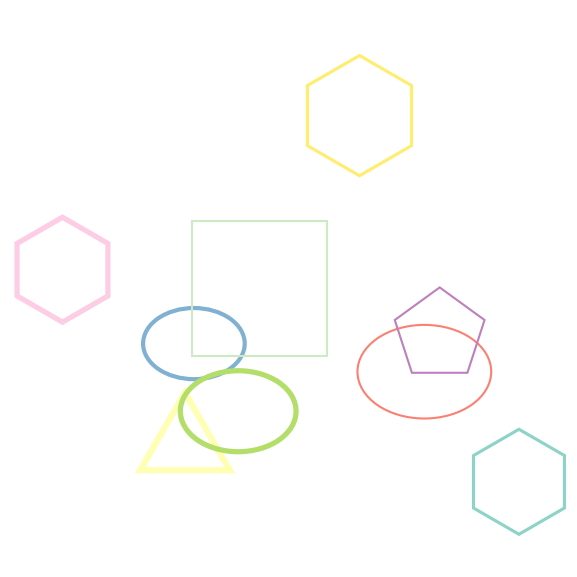[{"shape": "hexagon", "thickness": 1.5, "radius": 0.45, "center": [0.899, 0.165]}, {"shape": "triangle", "thickness": 3, "radius": 0.45, "center": [0.32, 0.23]}, {"shape": "oval", "thickness": 1, "radius": 0.58, "center": [0.735, 0.355]}, {"shape": "oval", "thickness": 2, "radius": 0.44, "center": [0.336, 0.404]}, {"shape": "oval", "thickness": 2.5, "radius": 0.5, "center": [0.412, 0.287]}, {"shape": "hexagon", "thickness": 2.5, "radius": 0.45, "center": [0.108, 0.532]}, {"shape": "pentagon", "thickness": 1, "radius": 0.41, "center": [0.761, 0.42]}, {"shape": "square", "thickness": 1, "radius": 0.58, "center": [0.449, 0.5]}, {"shape": "hexagon", "thickness": 1.5, "radius": 0.52, "center": [0.623, 0.799]}]